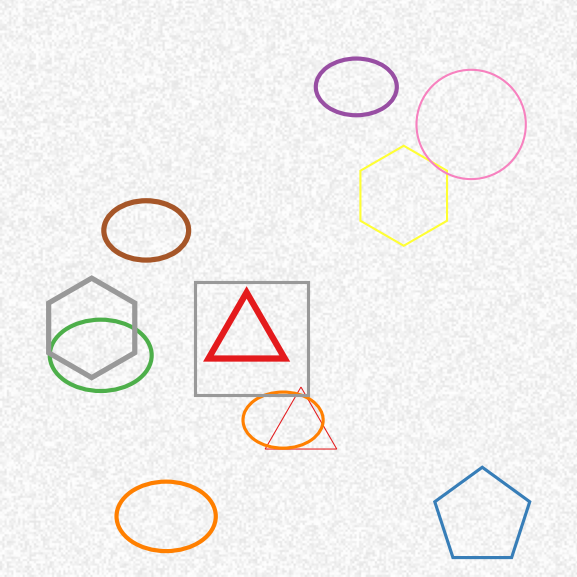[{"shape": "triangle", "thickness": 0.5, "radius": 0.36, "center": [0.521, 0.257]}, {"shape": "triangle", "thickness": 3, "radius": 0.38, "center": [0.427, 0.416]}, {"shape": "pentagon", "thickness": 1.5, "radius": 0.43, "center": [0.835, 0.104]}, {"shape": "oval", "thickness": 2, "radius": 0.44, "center": [0.174, 0.384]}, {"shape": "oval", "thickness": 2, "radius": 0.35, "center": [0.617, 0.849]}, {"shape": "oval", "thickness": 2, "radius": 0.43, "center": [0.288, 0.105]}, {"shape": "oval", "thickness": 1.5, "radius": 0.35, "center": [0.49, 0.272]}, {"shape": "hexagon", "thickness": 1, "radius": 0.43, "center": [0.699, 0.66]}, {"shape": "oval", "thickness": 2.5, "radius": 0.37, "center": [0.253, 0.6]}, {"shape": "circle", "thickness": 1, "radius": 0.47, "center": [0.816, 0.784]}, {"shape": "hexagon", "thickness": 2.5, "radius": 0.43, "center": [0.159, 0.431]}, {"shape": "square", "thickness": 1.5, "radius": 0.49, "center": [0.435, 0.413]}]